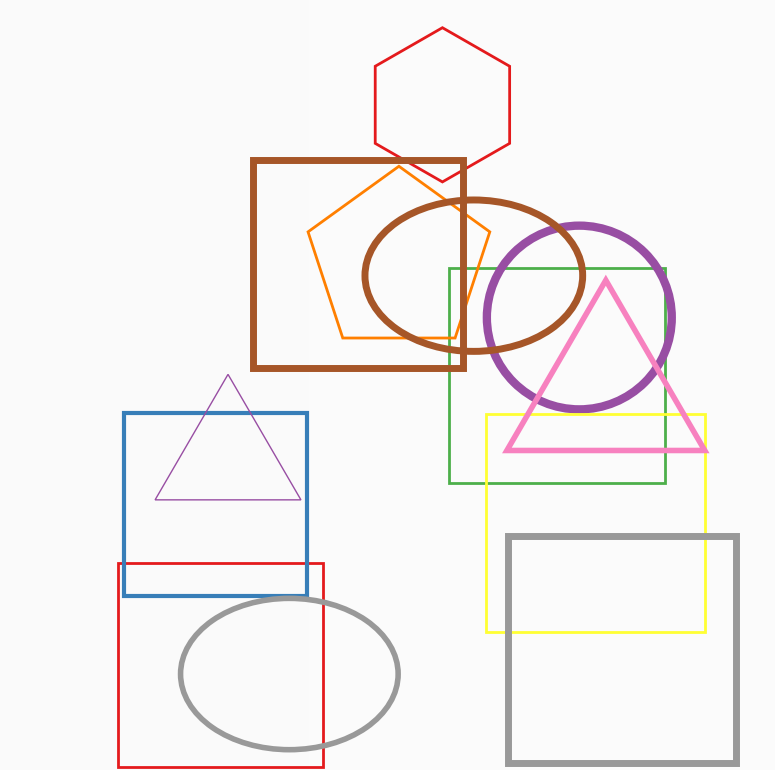[{"shape": "hexagon", "thickness": 1, "radius": 0.5, "center": [0.571, 0.864]}, {"shape": "square", "thickness": 1, "radius": 0.66, "center": [0.285, 0.136]}, {"shape": "square", "thickness": 1.5, "radius": 0.59, "center": [0.278, 0.345]}, {"shape": "square", "thickness": 1, "radius": 0.7, "center": [0.719, 0.512]}, {"shape": "triangle", "thickness": 0.5, "radius": 0.54, "center": [0.294, 0.405]}, {"shape": "circle", "thickness": 3, "radius": 0.6, "center": [0.748, 0.588]}, {"shape": "pentagon", "thickness": 1, "radius": 0.62, "center": [0.515, 0.661]}, {"shape": "square", "thickness": 1, "radius": 0.71, "center": [0.768, 0.321]}, {"shape": "oval", "thickness": 2.5, "radius": 0.7, "center": [0.611, 0.642]}, {"shape": "square", "thickness": 2.5, "radius": 0.67, "center": [0.462, 0.657]}, {"shape": "triangle", "thickness": 2, "radius": 0.74, "center": [0.782, 0.489]}, {"shape": "square", "thickness": 2.5, "radius": 0.74, "center": [0.802, 0.157]}, {"shape": "oval", "thickness": 2, "radius": 0.7, "center": [0.373, 0.125]}]